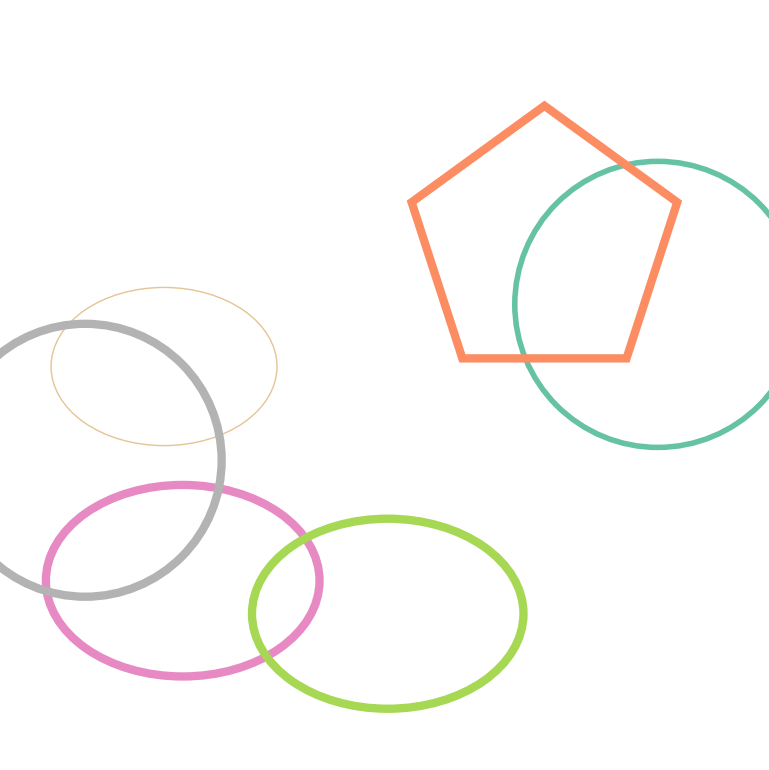[{"shape": "circle", "thickness": 2, "radius": 0.93, "center": [0.854, 0.605]}, {"shape": "pentagon", "thickness": 3, "radius": 0.91, "center": [0.707, 0.681]}, {"shape": "oval", "thickness": 3, "radius": 0.89, "center": [0.237, 0.246]}, {"shape": "oval", "thickness": 3, "radius": 0.88, "center": [0.504, 0.203]}, {"shape": "oval", "thickness": 0.5, "radius": 0.73, "center": [0.213, 0.524]}, {"shape": "circle", "thickness": 3, "radius": 0.89, "center": [0.111, 0.402]}]